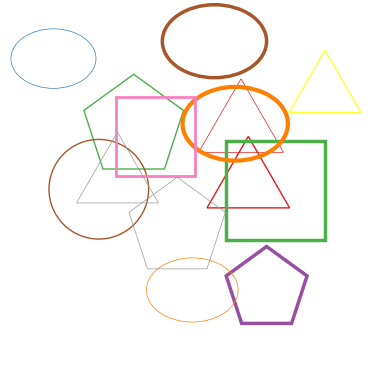[{"shape": "triangle", "thickness": 1, "radius": 0.62, "center": [0.645, 0.522]}, {"shape": "triangle", "thickness": 0.5, "radius": 0.64, "center": [0.626, 0.668]}, {"shape": "oval", "thickness": 0.5, "radius": 0.55, "center": [0.139, 0.848]}, {"shape": "square", "thickness": 2.5, "radius": 0.64, "center": [0.716, 0.504]}, {"shape": "pentagon", "thickness": 1, "radius": 0.68, "center": [0.347, 0.671]}, {"shape": "pentagon", "thickness": 2.5, "radius": 0.55, "center": [0.693, 0.249]}, {"shape": "oval", "thickness": 0.5, "radius": 0.6, "center": [0.499, 0.247]}, {"shape": "oval", "thickness": 3, "radius": 0.68, "center": [0.611, 0.679]}, {"shape": "triangle", "thickness": 1, "radius": 0.54, "center": [0.844, 0.762]}, {"shape": "circle", "thickness": 1, "radius": 0.65, "center": [0.257, 0.508]}, {"shape": "oval", "thickness": 2.5, "radius": 0.68, "center": [0.557, 0.893]}, {"shape": "square", "thickness": 2, "radius": 0.51, "center": [0.404, 0.645]}, {"shape": "triangle", "thickness": 0.5, "radius": 0.61, "center": [0.305, 0.534]}, {"shape": "pentagon", "thickness": 0.5, "radius": 0.66, "center": [0.46, 0.408]}]